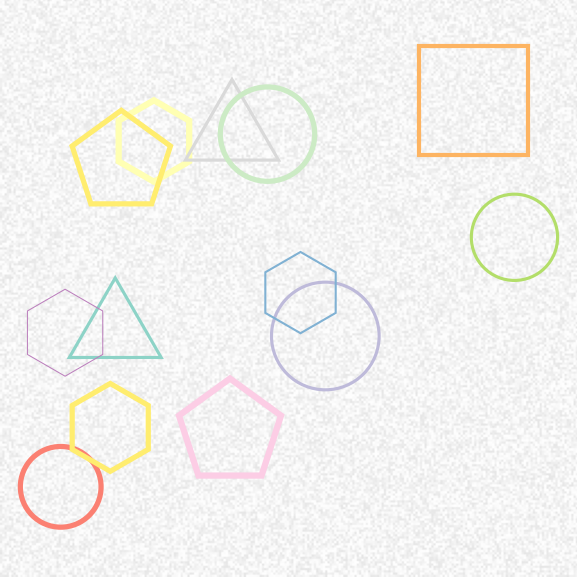[{"shape": "triangle", "thickness": 1.5, "radius": 0.46, "center": [0.2, 0.426]}, {"shape": "hexagon", "thickness": 3, "radius": 0.35, "center": [0.267, 0.755]}, {"shape": "circle", "thickness": 1.5, "radius": 0.47, "center": [0.563, 0.417]}, {"shape": "circle", "thickness": 2.5, "radius": 0.35, "center": [0.105, 0.156]}, {"shape": "hexagon", "thickness": 1, "radius": 0.35, "center": [0.52, 0.492]}, {"shape": "square", "thickness": 2, "radius": 0.47, "center": [0.82, 0.825]}, {"shape": "circle", "thickness": 1.5, "radius": 0.37, "center": [0.891, 0.588]}, {"shape": "pentagon", "thickness": 3, "radius": 0.46, "center": [0.398, 0.251]}, {"shape": "triangle", "thickness": 1.5, "radius": 0.47, "center": [0.402, 0.768]}, {"shape": "hexagon", "thickness": 0.5, "radius": 0.38, "center": [0.113, 0.423]}, {"shape": "circle", "thickness": 2.5, "radius": 0.41, "center": [0.463, 0.767]}, {"shape": "pentagon", "thickness": 2.5, "radius": 0.45, "center": [0.21, 0.719]}, {"shape": "hexagon", "thickness": 2.5, "radius": 0.38, "center": [0.191, 0.259]}]